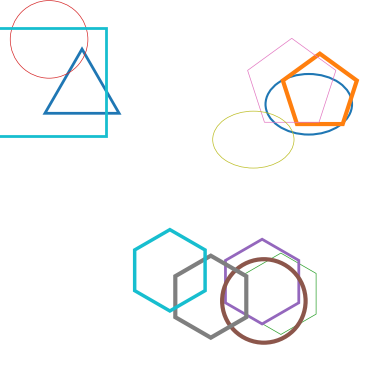[{"shape": "triangle", "thickness": 2, "radius": 0.56, "center": [0.213, 0.761]}, {"shape": "oval", "thickness": 1.5, "radius": 0.56, "center": [0.802, 0.729]}, {"shape": "pentagon", "thickness": 3, "radius": 0.51, "center": [0.831, 0.76]}, {"shape": "hexagon", "thickness": 0.5, "radius": 0.53, "center": [0.73, 0.237]}, {"shape": "circle", "thickness": 0.5, "radius": 0.5, "center": [0.127, 0.898]}, {"shape": "hexagon", "thickness": 2, "radius": 0.55, "center": [0.681, 0.269]}, {"shape": "circle", "thickness": 3, "radius": 0.54, "center": [0.685, 0.218]}, {"shape": "pentagon", "thickness": 0.5, "radius": 0.6, "center": [0.758, 0.78]}, {"shape": "hexagon", "thickness": 3, "radius": 0.53, "center": [0.548, 0.229]}, {"shape": "oval", "thickness": 0.5, "radius": 0.53, "center": [0.658, 0.637]}, {"shape": "square", "thickness": 2, "radius": 0.7, "center": [0.135, 0.786]}, {"shape": "hexagon", "thickness": 2.5, "radius": 0.53, "center": [0.441, 0.298]}]